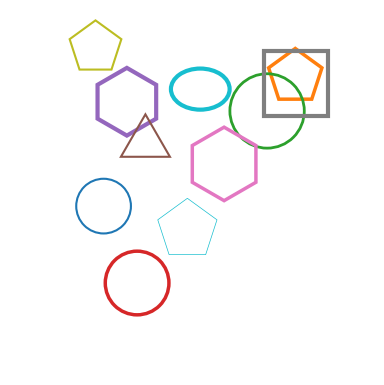[{"shape": "circle", "thickness": 1.5, "radius": 0.36, "center": [0.269, 0.465]}, {"shape": "pentagon", "thickness": 2.5, "radius": 0.36, "center": [0.767, 0.801]}, {"shape": "circle", "thickness": 2, "radius": 0.48, "center": [0.694, 0.712]}, {"shape": "circle", "thickness": 2.5, "radius": 0.41, "center": [0.356, 0.265]}, {"shape": "hexagon", "thickness": 3, "radius": 0.44, "center": [0.33, 0.736]}, {"shape": "triangle", "thickness": 1.5, "radius": 0.37, "center": [0.378, 0.63]}, {"shape": "hexagon", "thickness": 2.5, "radius": 0.48, "center": [0.582, 0.574]}, {"shape": "square", "thickness": 3, "radius": 0.42, "center": [0.768, 0.783]}, {"shape": "pentagon", "thickness": 1.5, "radius": 0.35, "center": [0.248, 0.876]}, {"shape": "oval", "thickness": 3, "radius": 0.38, "center": [0.52, 0.769]}, {"shape": "pentagon", "thickness": 0.5, "radius": 0.4, "center": [0.487, 0.404]}]